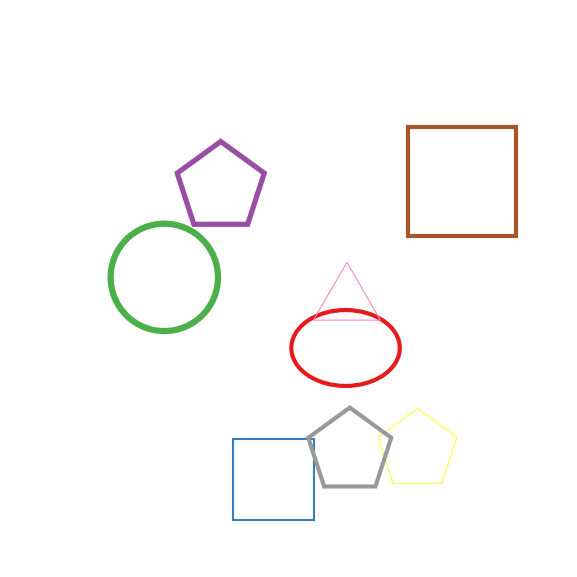[{"shape": "oval", "thickness": 2, "radius": 0.47, "center": [0.598, 0.397]}, {"shape": "square", "thickness": 1, "radius": 0.35, "center": [0.474, 0.169]}, {"shape": "circle", "thickness": 3, "radius": 0.46, "center": [0.285, 0.519]}, {"shape": "pentagon", "thickness": 2.5, "radius": 0.4, "center": [0.382, 0.675]}, {"shape": "pentagon", "thickness": 0.5, "radius": 0.36, "center": [0.723, 0.22]}, {"shape": "square", "thickness": 2, "radius": 0.47, "center": [0.8, 0.685]}, {"shape": "triangle", "thickness": 0.5, "radius": 0.33, "center": [0.601, 0.478]}, {"shape": "pentagon", "thickness": 2, "radius": 0.38, "center": [0.606, 0.218]}]